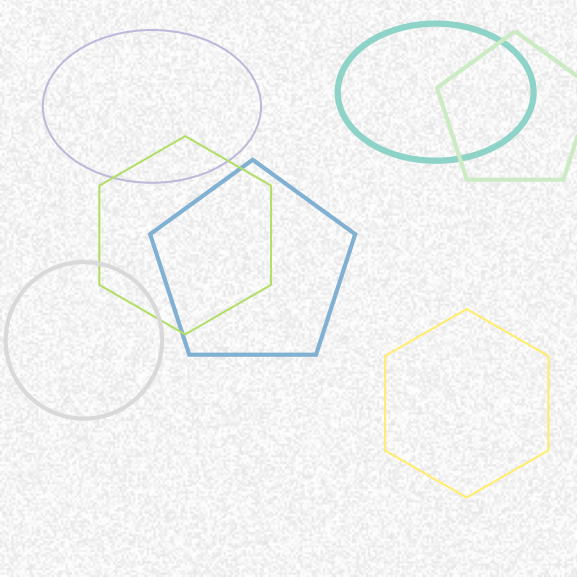[{"shape": "oval", "thickness": 3, "radius": 0.85, "center": [0.754, 0.84]}, {"shape": "oval", "thickness": 1, "radius": 0.94, "center": [0.263, 0.815]}, {"shape": "pentagon", "thickness": 2, "radius": 0.93, "center": [0.437, 0.536]}, {"shape": "hexagon", "thickness": 1, "radius": 0.86, "center": [0.321, 0.592]}, {"shape": "circle", "thickness": 2, "radius": 0.68, "center": [0.145, 0.41]}, {"shape": "pentagon", "thickness": 2, "radius": 0.71, "center": [0.892, 0.803]}, {"shape": "hexagon", "thickness": 1, "radius": 0.82, "center": [0.808, 0.301]}]